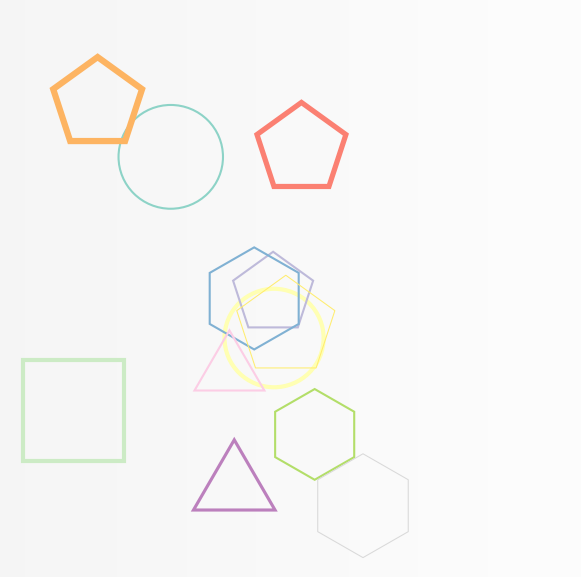[{"shape": "circle", "thickness": 1, "radius": 0.45, "center": [0.294, 0.728]}, {"shape": "circle", "thickness": 2, "radius": 0.43, "center": [0.471, 0.414]}, {"shape": "pentagon", "thickness": 1, "radius": 0.36, "center": [0.47, 0.491]}, {"shape": "pentagon", "thickness": 2.5, "radius": 0.4, "center": [0.519, 0.741]}, {"shape": "hexagon", "thickness": 1, "radius": 0.44, "center": [0.437, 0.482]}, {"shape": "pentagon", "thickness": 3, "radius": 0.4, "center": [0.168, 0.82]}, {"shape": "hexagon", "thickness": 1, "radius": 0.39, "center": [0.541, 0.247]}, {"shape": "triangle", "thickness": 1, "radius": 0.35, "center": [0.395, 0.358]}, {"shape": "hexagon", "thickness": 0.5, "radius": 0.45, "center": [0.625, 0.123]}, {"shape": "triangle", "thickness": 1.5, "radius": 0.4, "center": [0.403, 0.156]}, {"shape": "square", "thickness": 2, "radius": 0.44, "center": [0.126, 0.288]}, {"shape": "pentagon", "thickness": 0.5, "radius": 0.44, "center": [0.492, 0.434]}]